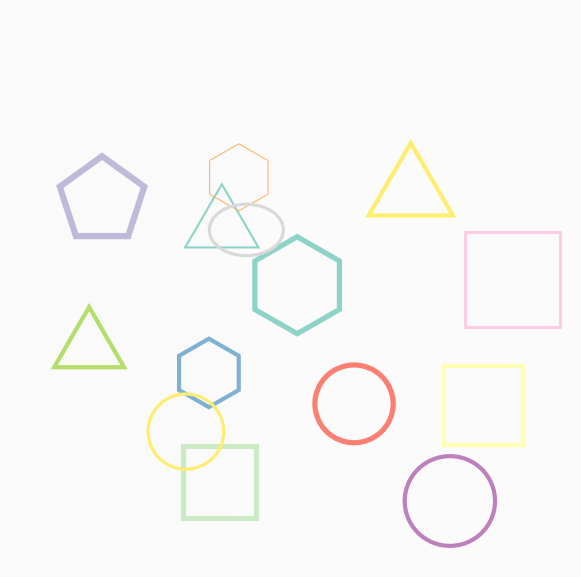[{"shape": "triangle", "thickness": 1, "radius": 0.36, "center": [0.382, 0.607]}, {"shape": "hexagon", "thickness": 2.5, "radius": 0.42, "center": [0.511, 0.505]}, {"shape": "square", "thickness": 2, "radius": 0.34, "center": [0.832, 0.297]}, {"shape": "pentagon", "thickness": 3, "radius": 0.38, "center": [0.176, 0.652]}, {"shape": "circle", "thickness": 2.5, "radius": 0.34, "center": [0.609, 0.3]}, {"shape": "hexagon", "thickness": 2, "radius": 0.3, "center": [0.359, 0.353]}, {"shape": "hexagon", "thickness": 0.5, "radius": 0.29, "center": [0.411, 0.692]}, {"shape": "triangle", "thickness": 2, "radius": 0.35, "center": [0.153, 0.398]}, {"shape": "square", "thickness": 1.5, "radius": 0.41, "center": [0.882, 0.515]}, {"shape": "oval", "thickness": 1.5, "radius": 0.32, "center": [0.424, 0.601]}, {"shape": "circle", "thickness": 2, "radius": 0.39, "center": [0.774, 0.132]}, {"shape": "square", "thickness": 2.5, "radius": 0.31, "center": [0.377, 0.164]}, {"shape": "triangle", "thickness": 2, "radius": 0.42, "center": [0.707, 0.668]}, {"shape": "circle", "thickness": 1.5, "radius": 0.33, "center": [0.32, 0.252]}]